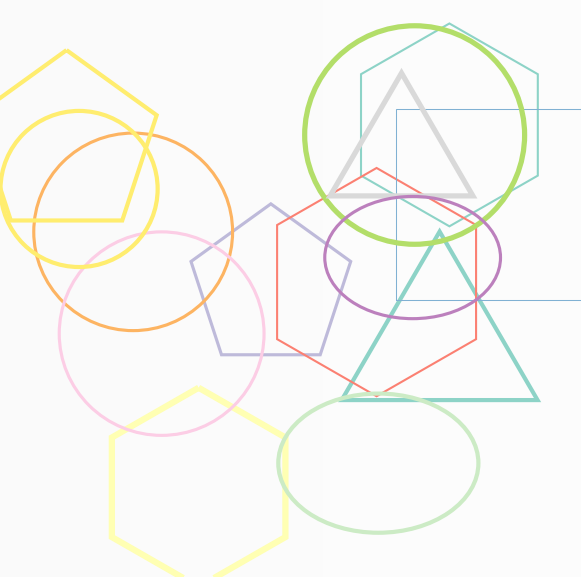[{"shape": "triangle", "thickness": 2, "radius": 0.97, "center": [0.756, 0.404]}, {"shape": "hexagon", "thickness": 1, "radius": 0.88, "center": [0.773, 0.783]}, {"shape": "hexagon", "thickness": 3, "radius": 0.86, "center": [0.342, 0.155]}, {"shape": "pentagon", "thickness": 1.5, "radius": 0.72, "center": [0.466, 0.502]}, {"shape": "hexagon", "thickness": 1, "radius": 0.99, "center": [0.648, 0.511]}, {"shape": "square", "thickness": 0.5, "radius": 0.83, "center": [0.847, 0.645]}, {"shape": "circle", "thickness": 1.5, "radius": 0.86, "center": [0.229, 0.598]}, {"shape": "circle", "thickness": 2.5, "radius": 0.95, "center": [0.713, 0.765]}, {"shape": "circle", "thickness": 1.5, "radius": 0.88, "center": [0.278, 0.421]}, {"shape": "triangle", "thickness": 2.5, "radius": 0.71, "center": [0.691, 0.731]}, {"shape": "oval", "thickness": 1.5, "radius": 0.76, "center": [0.71, 0.553]}, {"shape": "oval", "thickness": 2, "radius": 0.86, "center": [0.651, 0.197]}, {"shape": "pentagon", "thickness": 2, "radius": 0.82, "center": [0.114, 0.749]}, {"shape": "circle", "thickness": 2, "radius": 0.68, "center": [0.136, 0.672]}]